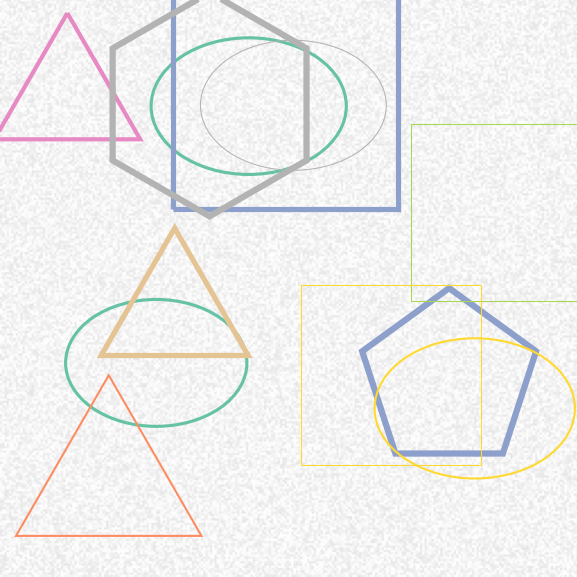[{"shape": "oval", "thickness": 1.5, "radius": 0.78, "center": [0.271, 0.371]}, {"shape": "oval", "thickness": 1.5, "radius": 0.85, "center": [0.431, 0.815]}, {"shape": "triangle", "thickness": 1, "radius": 0.93, "center": [0.188, 0.164]}, {"shape": "square", "thickness": 2.5, "radius": 0.98, "center": [0.494, 0.833]}, {"shape": "pentagon", "thickness": 3, "radius": 0.79, "center": [0.778, 0.342]}, {"shape": "triangle", "thickness": 2, "radius": 0.73, "center": [0.117, 0.831]}, {"shape": "square", "thickness": 0.5, "radius": 0.77, "center": [0.865, 0.631]}, {"shape": "oval", "thickness": 1, "radius": 0.87, "center": [0.822, 0.292]}, {"shape": "square", "thickness": 0.5, "radius": 0.78, "center": [0.677, 0.35]}, {"shape": "triangle", "thickness": 2.5, "radius": 0.73, "center": [0.302, 0.457]}, {"shape": "hexagon", "thickness": 3, "radius": 0.97, "center": [0.363, 0.818]}, {"shape": "oval", "thickness": 0.5, "radius": 0.8, "center": [0.508, 0.817]}]